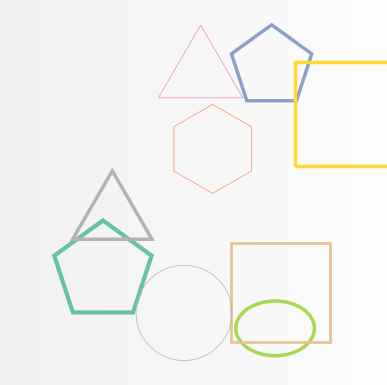[{"shape": "pentagon", "thickness": 3, "radius": 0.66, "center": [0.266, 0.295]}, {"shape": "hexagon", "thickness": 0.5, "radius": 0.58, "center": [0.549, 0.613]}, {"shape": "pentagon", "thickness": 2.5, "radius": 0.54, "center": [0.701, 0.826]}, {"shape": "triangle", "thickness": 0.5, "radius": 0.63, "center": [0.518, 0.809]}, {"shape": "oval", "thickness": 2.5, "radius": 0.51, "center": [0.71, 0.147]}, {"shape": "square", "thickness": 2.5, "radius": 0.67, "center": [0.894, 0.704]}, {"shape": "square", "thickness": 2, "radius": 0.64, "center": [0.724, 0.24]}, {"shape": "triangle", "thickness": 2.5, "radius": 0.59, "center": [0.29, 0.438]}, {"shape": "circle", "thickness": 0.5, "radius": 0.62, "center": [0.475, 0.187]}]